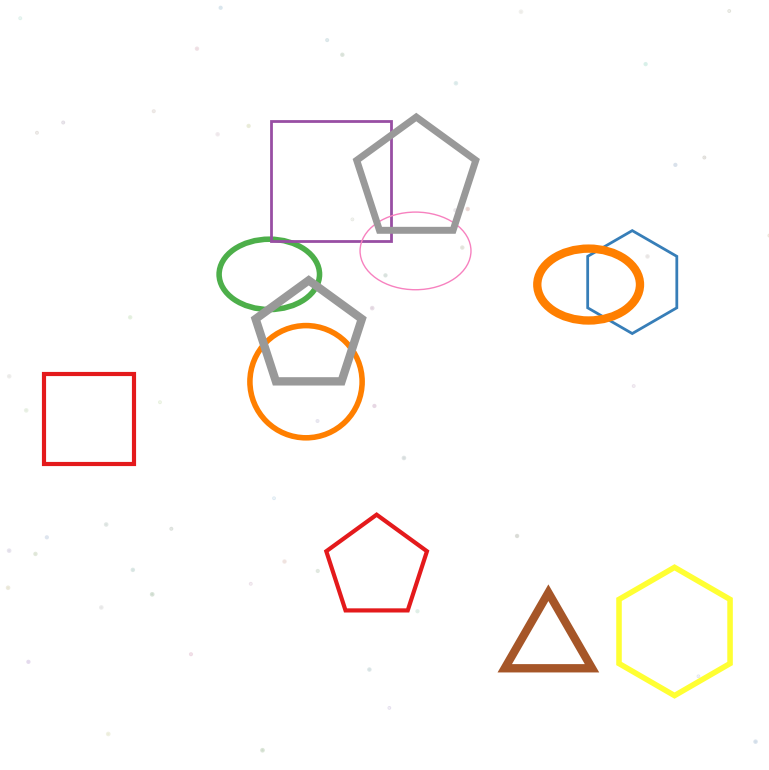[{"shape": "pentagon", "thickness": 1.5, "radius": 0.34, "center": [0.489, 0.263]}, {"shape": "square", "thickness": 1.5, "radius": 0.29, "center": [0.115, 0.456]}, {"shape": "hexagon", "thickness": 1, "radius": 0.33, "center": [0.821, 0.634]}, {"shape": "oval", "thickness": 2, "radius": 0.33, "center": [0.35, 0.644]}, {"shape": "square", "thickness": 1, "radius": 0.39, "center": [0.429, 0.765]}, {"shape": "circle", "thickness": 2, "radius": 0.36, "center": [0.397, 0.504]}, {"shape": "oval", "thickness": 3, "radius": 0.33, "center": [0.764, 0.63]}, {"shape": "hexagon", "thickness": 2, "radius": 0.42, "center": [0.876, 0.18]}, {"shape": "triangle", "thickness": 3, "radius": 0.33, "center": [0.712, 0.165]}, {"shape": "oval", "thickness": 0.5, "radius": 0.36, "center": [0.54, 0.674]}, {"shape": "pentagon", "thickness": 3, "radius": 0.36, "center": [0.401, 0.563]}, {"shape": "pentagon", "thickness": 2.5, "radius": 0.41, "center": [0.541, 0.767]}]